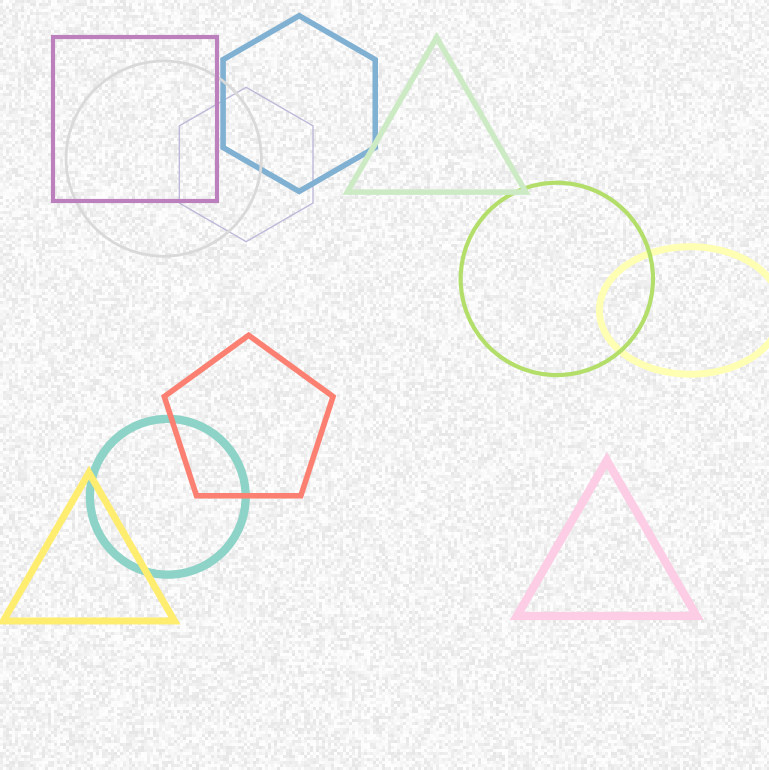[{"shape": "circle", "thickness": 3, "radius": 0.51, "center": [0.218, 0.355]}, {"shape": "oval", "thickness": 2.5, "radius": 0.59, "center": [0.897, 0.597]}, {"shape": "hexagon", "thickness": 0.5, "radius": 0.5, "center": [0.32, 0.786]}, {"shape": "pentagon", "thickness": 2, "radius": 0.58, "center": [0.323, 0.449]}, {"shape": "hexagon", "thickness": 2, "radius": 0.57, "center": [0.389, 0.865]}, {"shape": "circle", "thickness": 1.5, "radius": 0.62, "center": [0.723, 0.638]}, {"shape": "triangle", "thickness": 3, "radius": 0.67, "center": [0.788, 0.267]}, {"shape": "circle", "thickness": 1, "radius": 0.63, "center": [0.213, 0.794]}, {"shape": "square", "thickness": 1.5, "radius": 0.53, "center": [0.175, 0.845]}, {"shape": "triangle", "thickness": 2, "radius": 0.67, "center": [0.567, 0.817]}, {"shape": "triangle", "thickness": 2.5, "radius": 0.64, "center": [0.115, 0.258]}]